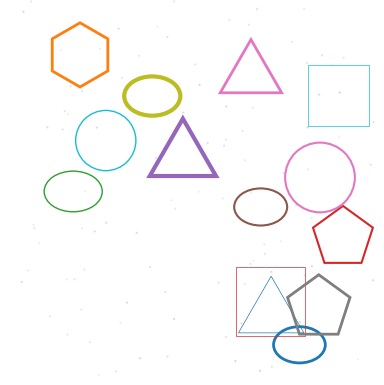[{"shape": "oval", "thickness": 2, "radius": 0.34, "center": [0.778, 0.104]}, {"shape": "triangle", "thickness": 0.5, "radius": 0.49, "center": [0.704, 0.184]}, {"shape": "hexagon", "thickness": 2, "radius": 0.42, "center": [0.208, 0.857]}, {"shape": "oval", "thickness": 1, "radius": 0.38, "center": [0.19, 0.503]}, {"shape": "pentagon", "thickness": 1.5, "radius": 0.41, "center": [0.891, 0.383]}, {"shape": "square", "thickness": 0.5, "radius": 0.45, "center": [0.703, 0.217]}, {"shape": "triangle", "thickness": 3, "radius": 0.5, "center": [0.475, 0.593]}, {"shape": "oval", "thickness": 1.5, "radius": 0.34, "center": [0.677, 0.462]}, {"shape": "circle", "thickness": 1.5, "radius": 0.45, "center": [0.831, 0.539]}, {"shape": "triangle", "thickness": 2, "radius": 0.46, "center": [0.652, 0.805]}, {"shape": "pentagon", "thickness": 2, "radius": 0.43, "center": [0.828, 0.201]}, {"shape": "oval", "thickness": 3, "radius": 0.36, "center": [0.395, 0.751]}, {"shape": "square", "thickness": 0.5, "radius": 0.4, "center": [0.879, 0.751]}, {"shape": "circle", "thickness": 1, "radius": 0.39, "center": [0.275, 0.635]}]